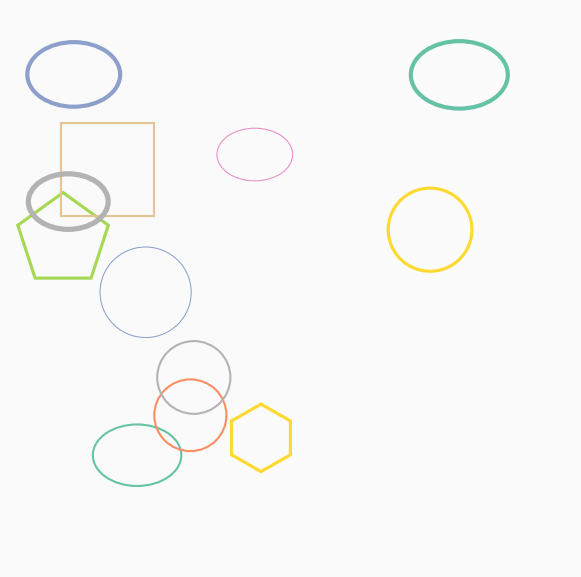[{"shape": "oval", "thickness": 1, "radius": 0.38, "center": [0.236, 0.211]}, {"shape": "oval", "thickness": 2, "radius": 0.42, "center": [0.79, 0.869]}, {"shape": "circle", "thickness": 1, "radius": 0.31, "center": [0.328, 0.28]}, {"shape": "circle", "thickness": 0.5, "radius": 0.39, "center": [0.251, 0.493]}, {"shape": "oval", "thickness": 2, "radius": 0.4, "center": [0.127, 0.87]}, {"shape": "oval", "thickness": 0.5, "radius": 0.33, "center": [0.438, 0.732]}, {"shape": "pentagon", "thickness": 1.5, "radius": 0.41, "center": [0.109, 0.584]}, {"shape": "circle", "thickness": 1.5, "radius": 0.36, "center": [0.74, 0.601]}, {"shape": "hexagon", "thickness": 1.5, "radius": 0.29, "center": [0.449, 0.241]}, {"shape": "square", "thickness": 1, "radius": 0.4, "center": [0.185, 0.705]}, {"shape": "circle", "thickness": 1, "radius": 0.31, "center": [0.333, 0.346]}, {"shape": "oval", "thickness": 2.5, "radius": 0.34, "center": [0.117, 0.65]}]